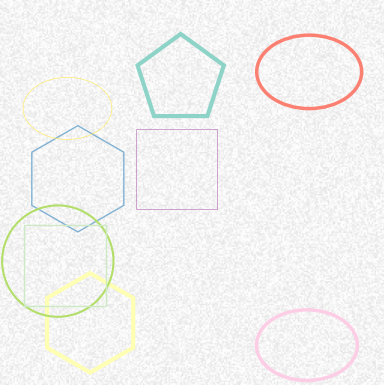[{"shape": "pentagon", "thickness": 3, "radius": 0.59, "center": [0.469, 0.794]}, {"shape": "hexagon", "thickness": 3, "radius": 0.65, "center": [0.234, 0.161]}, {"shape": "oval", "thickness": 2.5, "radius": 0.68, "center": [0.803, 0.813]}, {"shape": "hexagon", "thickness": 1, "radius": 0.69, "center": [0.202, 0.536]}, {"shape": "circle", "thickness": 1.5, "radius": 0.72, "center": [0.15, 0.322]}, {"shape": "oval", "thickness": 2.5, "radius": 0.65, "center": [0.797, 0.104]}, {"shape": "square", "thickness": 0.5, "radius": 0.52, "center": [0.458, 0.561]}, {"shape": "square", "thickness": 1, "radius": 0.53, "center": [0.169, 0.31]}, {"shape": "oval", "thickness": 0.5, "radius": 0.58, "center": [0.175, 0.719]}]